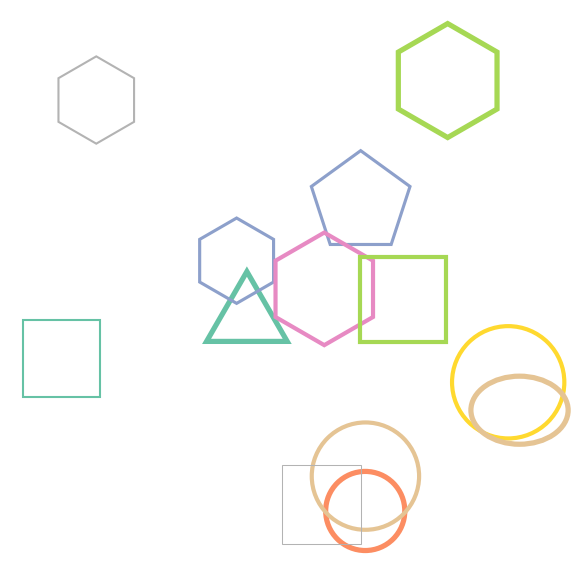[{"shape": "square", "thickness": 1, "radius": 0.33, "center": [0.106, 0.378]}, {"shape": "triangle", "thickness": 2.5, "radius": 0.4, "center": [0.428, 0.448]}, {"shape": "circle", "thickness": 2.5, "radius": 0.34, "center": [0.632, 0.114]}, {"shape": "hexagon", "thickness": 1.5, "radius": 0.37, "center": [0.41, 0.548]}, {"shape": "pentagon", "thickness": 1.5, "radius": 0.45, "center": [0.625, 0.648]}, {"shape": "hexagon", "thickness": 2, "radius": 0.49, "center": [0.562, 0.499]}, {"shape": "square", "thickness": 2, "radius": 0.37, "center": [0.697, 0.481]}, {"shape": "hexagon", "thickness": 2.5, "radius": 0.49, "center": [0.775, 0.86]}, {"shape": "circle", "thickness": 2, "radius": 0.49, "center": [0.88, 0.337]}, {"shape": "oval", "thickness": 2.5, "radius": 0.42, "center": [0.9, 0.289]}, {"shape": "circle", "thickness": 2, "radius": 0.46, "center": [0.633, 0.175]}, {"shape": "square", "thickness": 0.5, "radius": 0.34, "center": [0.557, 0.126]}, {"shape": "hexagon", "thickness": 1, "radius": 0.38, "center": [0.167, 0.826]}]